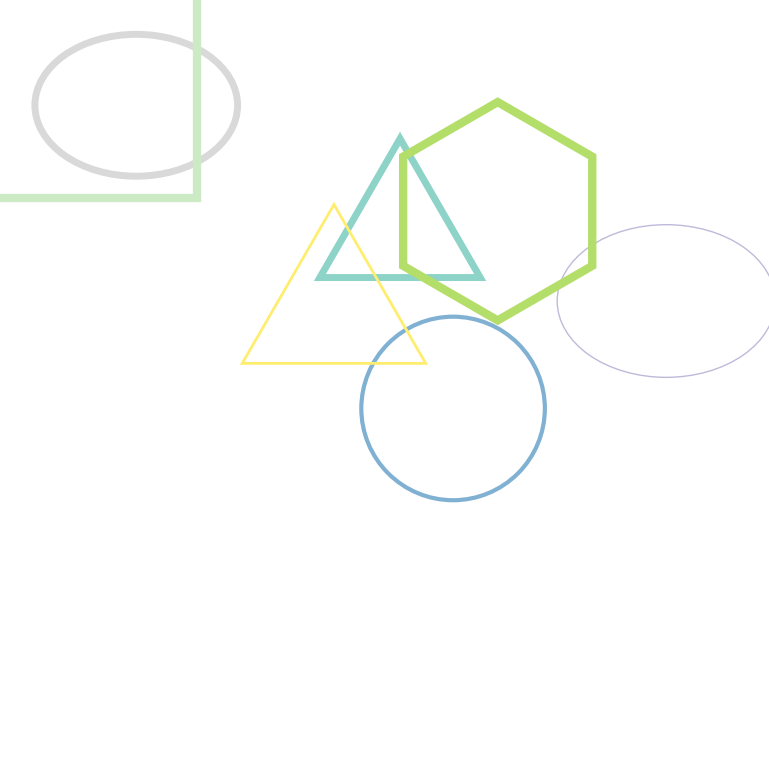[{"shape": "triangle", "thickness": 2.5, "radius": 0.6, "center": [0.52, 0.7]}, {"shape": "oval", "thickness": 0.5, "radius": 0.71, "center": [0.865, 0.609]}, {"shape": "circle", "thickness": 1.5, "radius": 0.6, "center": [0.588, 0.47]}, {"shape": "hexagon", "thickness": 3, "radius": 0.71, "center": [0.646, 0.726]}, {"shape": "oval", "thickness": 2.5, "radius": 0.66, "center": [0.177, 0.863]}, {"shape": "square", "thickness": 3, "radius": 0.74, "center": [0.107, 0.891]}, {"shape": "triangle", "thickness": 1, "radius": 0.69, "center": [0.434, 0.597]}]